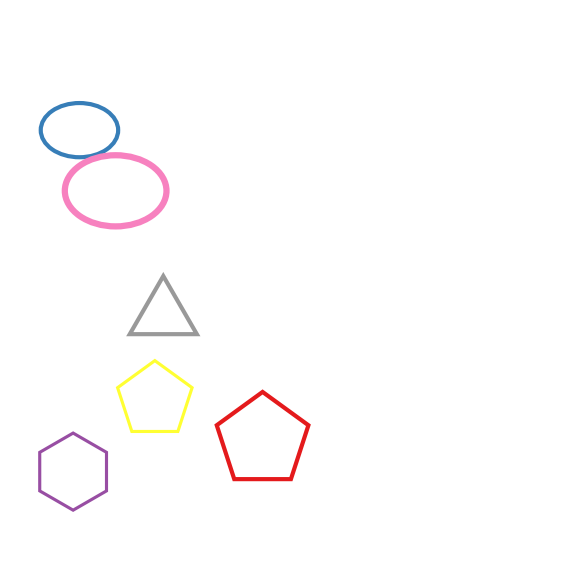[{"shape": "pentagon", "thickness": 2, "radius": 0.42, "center": [0.455, 0.237]}, {"shape": "oval", "thickness": 2, "radius": 0.34, "center": [0.138, 0.774]}, {"shape": "hexagon", "thickness": 1.5, "radius": 0.33, "center": [0.127, 0.182]}, {"shape": "pentagon", "thickness": 1.5, "radius": 0.34, "center": [0.268, 0.307]}, {"shape": "oval", "thickness": 3, "radius": 0.44, "center": [0.2, 0.669]}, {"shape": "triangle", "thickness": 2, "radius": 0.34, "center": [0.283, 0.454]}]